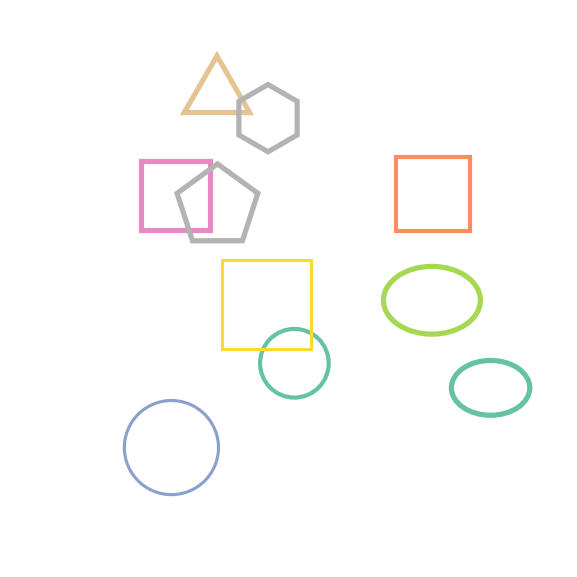[{"shape": "circle", "thickness": 2, "radius": 0.3, "center": [0.51, 0.37]}, {"shape": "oval", "thickness": 2.5, "radius": 0.34, "center": [0.849, 0.328]}, {"shape": "square", "thickness": 2, "radius": 0.32, "center": [0.75, 0.663]}, {"shape": "circle", "thickness": 1.5, "radius": 0.41, "center": [0.297, 0.224]}, {"shape": "square", "thickness": 2.5, "radius": 0.3, "center": [0.305, 0.661]}, {"shape": "oval", "thickness": 2.5, "radius": 0.42, "center": [0.748, 0.479]}, {"shape": "square", "thickness": 1.5, "radius": 0.39, "center": [0.462, 0.472]}, {"shape": "triangle", "thickness": 2.5, "radius": 0.33, "center": [0.376, 0.837]}, {"shape": "hexagon", "thickness": 2.5, "radius": 0.29, "center": [0.464, 0.795]}, {"shape": "pentagon", "thickness": 2.5, "radius": 0.37, "center": [0.377, 0.642]}]